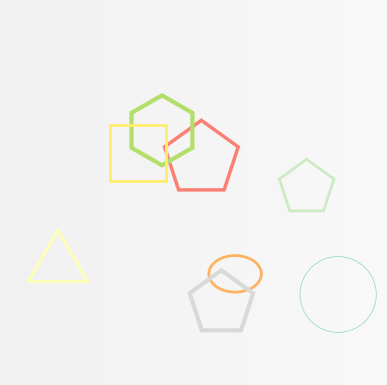[{"shape": "circle", "thickness": 0.5, "radius": 0.49, "center": [0.873, 0.235]}, {"shape": "triangle", "thickness": 2, "radius": 0.44, "center": [0.15, 0.313]}, {"shape": "pentagon", "thickness": 2.5, "radius": 0.5, "center": [0.52, 0.588]}, {"shape": "oval", "thickness": 2, "radius": 0.34, "center": [0.607, 0.289]}, {"shape": "hexagon", "thickness": 3, "radius": 0.45, "center": [0.418, 0.662]}, {"shape": "pentagon", "thickness": 3, "radius": 0.43, "center": [0.571, 0.212]}, {"shape": "pentagon", "thickness": 2, "radius": 0.37, "center": [0.791, 0.512]}, {"shape": "square", "thickness": 2, "radius": 0.36, "center": [0.356, 0.603]}]